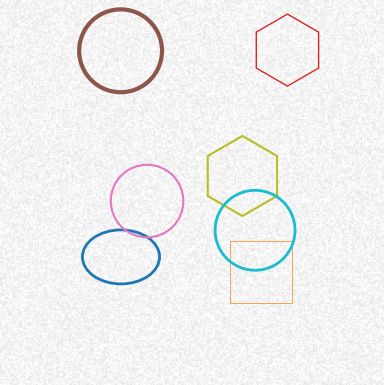[{"shape": "oval", "thickness": 2, "radius": 0.5, "center": [0.314, 0.333]}, {"shape": "square", "thickness": 0.5, "radius": 0.4, "center": [0.678, 0.294]}, {"shape": "hexagon", "thickness": 1, "radius": 0.47, "center": [0.747, 0.87]}, {"shape": "circle", "thickness": 3, "radius": 0.54, "center": [0.313, 0.868]}, {"shape": "circle", "thickness": 1.5, "radius": 0.47, "center": [0.382, 0.478]}, {"shape": "hexagon", "thickness": 1.5, "radius": 0.52, "center": [0.63, 0.543]}, {"shape": "circle", "thickness": 2, "radius": 0.52, "center": [0.663, 0.402]}]